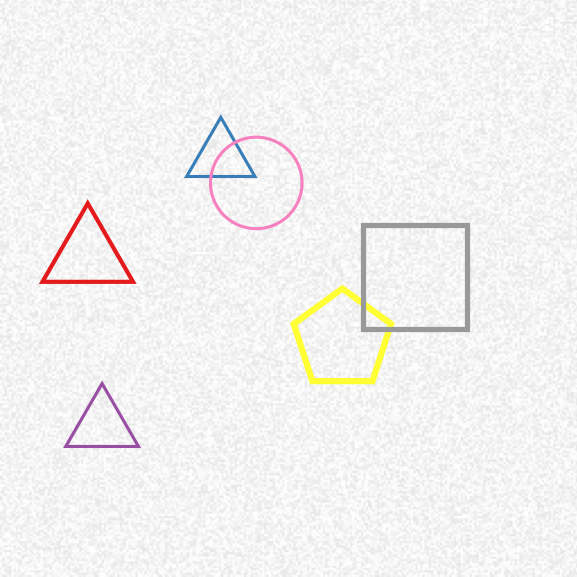[{"shape": "triangle", "thickness": 2, "radius": 0.45, "center": [0.152, 0.556]}, {"shape": "triangle", "thickness": 1.5, "radius": 0.34, "center": [0.382, 0.728]}, {"shape": "triangle", "thickness": 1.5, "radius": 0.36, "center": [0.177, 0.262]}, {"shape": "pentagon", "thickness": 3, "radius": 0.44, "center": [0.593, 0.411]}, {"shape": "circle", "thickness": 1.5, "radius": 0.4, "center": [0.444, 0.682]}, {"shape": "square", "thickness": 2.5, "radius": 0.45, "center": [0.719, 0.519]}]